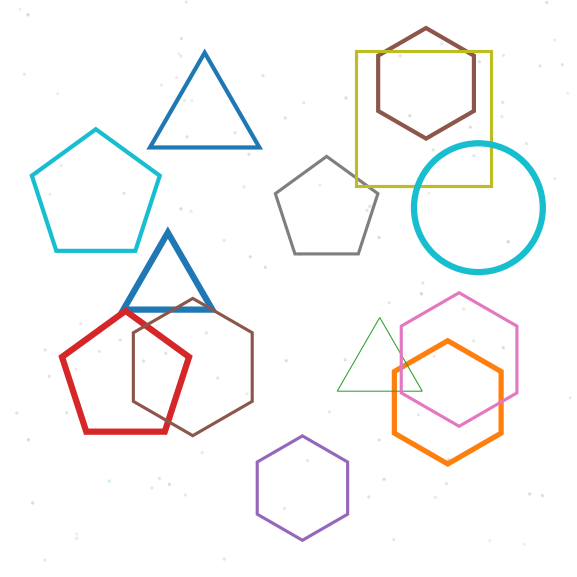[{"shape": "triangle", "thickness": 2, "radius": 0.55, "center": [0.354, 0.798]}, {"shape": "triangle", "thickness": 3, "radius": 0.44, "center": [0.291, 0.507]}, {"shape": "hexagon", "thickness": 2.5, "radius": 0.53, "center": [0.775, 0.302]}, {"shape": "triangle", "thickness": 0.5, "radius": 0.43, "center": [0.658, 0.364]}, {"shape": "pentagon", "thickness": 3, "radius": 0.58, "center": [0.217, 0.345]}, {"shape": "hexagon", "thickness": 1.5, "radius": 0.45, "center": [0.524, 0.154]}, {"shape": "hexagon", "thickness": 2, "radius": 0.48, "center": [0.738, 0.855]}, {"shape": "hexagon", "thickness": 1.5, "radius": 0.59, "center": [0.334, 0.364]}, {"shape": "hexagon", "thickness": 1.5, "radius": 0.58, "center": [0.795, 0.377]}, {"shape": "pentagon", "thickness": 1.5, "radius": 0.47, "center": [0.566, 0.635]}, {"shape": "square", "thickness": 1.5, "radius": 0.58, "center": [0.734, 0.794]}, {"shape": "circle", "thickness": 3, "radius": 0.56, "center": [0.828, 0.64]}, {"shape": "pentagon", "thickness": 2, "radius": 0.58, "center": [0.166, 0.659]}]